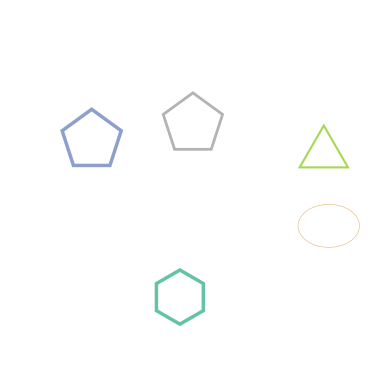[{"shape": "hexagon", "thickness": 2.5, "radius": 0.35, "center": [0.467, 0.228]}, {"shape": "pentagon", "thickness": 2.5, "radius": 0.4, "center": [0.238, 0.635]}, {"shape": "triangle", "thickness": 1.5, "radius": 0.36, "center": [0.841, 0.601]}, {"shape": "oval", "thickness": 0.5, "radius": 0.4, "center": [0.854, 0.413]}, {"shape": "pentagon", "thickness": 2, "radius": 0.41, "center": [0.501, 0.678]}]